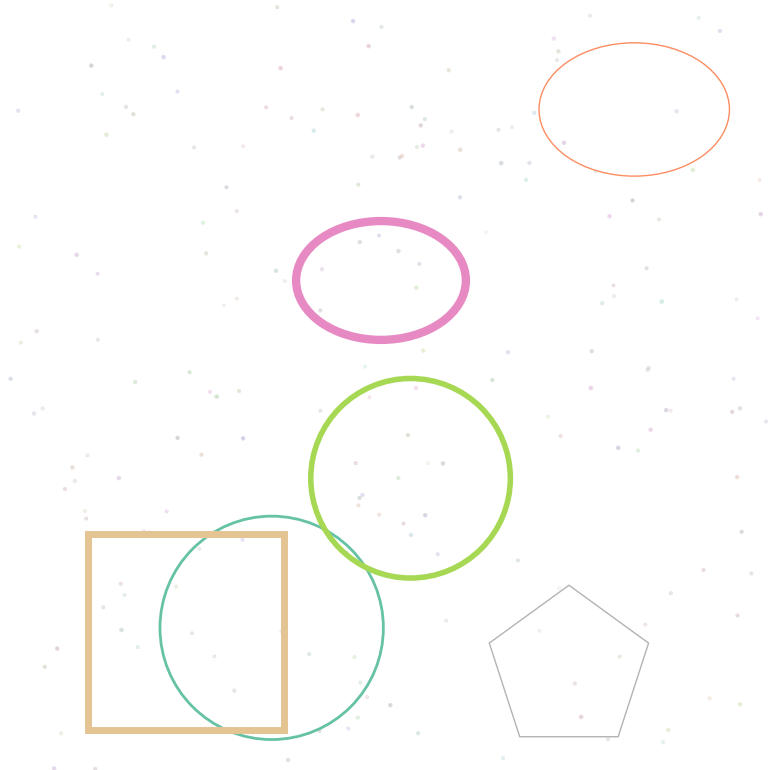[{"shape": "circle", "thickness": 1, "radius": 0.73, "center": [0.353, 0.185]}, {"shape": "oval", "thickness": 0.5, "radius": 0.62, "center": [0.824, 0.858]}, {"shape": "oval", "thickness": 3, "radius": 0.55, "center": [0.495, 0.636]}, {"shape": "circle", "thickness": 2, "radius": 0.65, "center": [0.533, 0.379]}, {"shape": "square", "thickness": 2.5, "radius": 0.64, "center": [0.242, 0.179]}, {"shape": "pentagon", "thickness": 0.5, "radius": 0.54, "center": [0.739, 0.131]}]